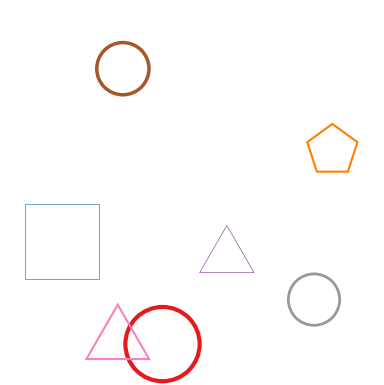[{"shape": "circle", "thickness": 3, "radius": 0.48, "center": [0.422, 0.106]}, {"shape": "square", "thickness": 0.5, "radius": 0.48, "center": [0.161, 0.372]}, {"shape": "triangle", "thickness": 0.5, "radius": 0.41, "center": [0.589, 0.333]}, {"shape": "pentagon", "thickness": 1.5, "radius": 0.34, "center": [0.863, 0.61]}, {"shape": "circle", "thickness": 2.5, "radius": 0.34, "center": [0.319, 0.822]}, {"shape": "triangle", "thickness": 1.5, "radius": 0.47, "center": [0.306, 0.114]}, {"shape": "circle", "thickness": 2, "radius": 0.33, "center": [0.816, 0.222]}]